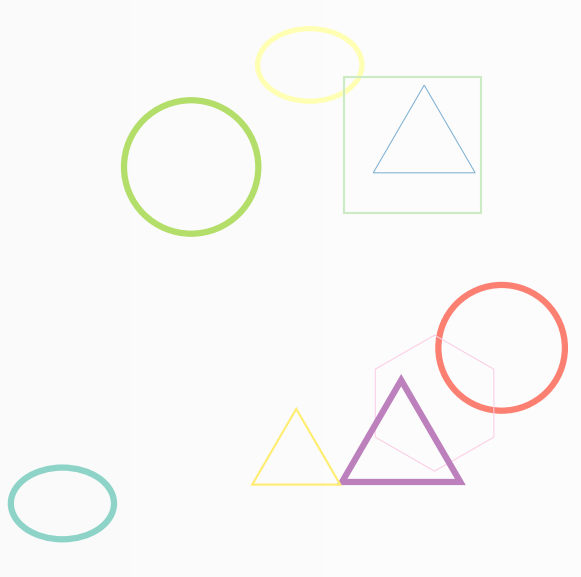[{"shape": "oval", "thickness": 3, "radius": 0.44, "center": [0.107, 0.127]}, {"shape": "oval", "thickness": 2.5, "radius": 0.45, "center": [0.533, 0.887]}, {"shape": "circle", "thickness": 3, "radius": 0.54, "center": [0.863, 0.397]}, {"shape": "triangle", "thickness": 0.5, "radius": 0.51, "center": [0.73, 0.751]}, {"shape": "circle", "thickness": 3, "radius": 0.58, "center": [0.329, 0.71]}, {"shape": "hexagon", "thickness": 0.5, "radius": 0.59, "center": [0.748, 0.301]}, {"shape": "triangle", "thickness": 3, "radius": 0.59, "center": [0.69, 0.223]}, {"shape": "square", "thickness": 1, "radius": 0.59, "center": [0.709, 0.748]}, {"shape": "triangle", "thickness": 1, "radius": 0.44, "center": [0.51, 0.204]}]